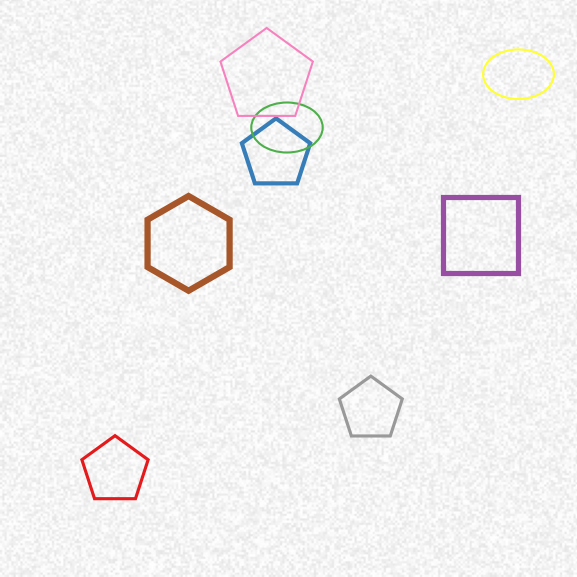[{"shape": "pentagon", "thickness": 1.5, "radius": 0.3, "center": [0.199, 0.184]}, {"shape": "pentagon", "thickness": 2, "radius": 0.31, "center": [0.478, 0.732]}, {"shape": "oval", "thickness": 1, "radius": 0.31, "center": [0.497, 0.778]}, {"shape": "square", "thickness": 2.5, "radius": 0.33, "center": [0.832, 0.592]}, {"shape": "oval", "thickness": 1, "radius": 0.31, "center": [0.898, 0.871]}, {"shape": "hexagon", "thickness": 3, "radius": 0.41, "center": [0.327, 0.578]}, {"shape": "pentagon", "thickness": 1, "radius": 0.42, "center": [0.462, 0.867]}, {"shape": "pentagon", "thickness": 1.5, "radius": 0.29, "center": [0.642, 0.291]}]